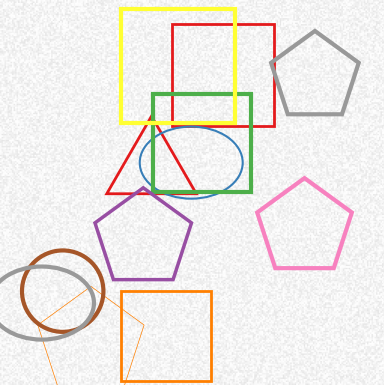[{"shape": "square", "thickness": 2, "radius": 0.66, "center": [0.579, 0.805]}, {"shape": "triangle", "thickness": 2, "radius": 0.67, "center": [0.394, 0.564]}, {"shape": "oval", "thickness": 1.5, "radius": 0.67, "center": [0.497, 0.578]}, {"shape": "square", "thickness": 3, "radius": 0.64, "center": [0.524, 0.628]}, {"shape": "pentagon", "thickness": 2.5, "radius": 0.66, "center": [0.372, 0.38]}, {"shape": "square", "thickness": 2, "radius": 0.59, "center": [0.431, 0.127]}, {"shape": "pentagon", "thickness": 0.5, "radius": 0.73, "center": [0.236, 0.111]}, {"shape": "square", "thickness": 3, "radius": 0.74, "center": [0.461, 0.829]}, {"shape": "circle", "thickness": 3, "radius": 0.53, "center": [0.163, 0.244]}, {"shape": "pentagon", "thickness": 3, "radius": 0.65, "center": [0.791, 0.408]}, {"shape": "pentagon", "thickness": 3, "radius": 0.6, "center": [0.818, 0.8]}, {"shape": "oval", "thickness": 3, "radius": 0.68, "center": [0.109, 0.213]}]